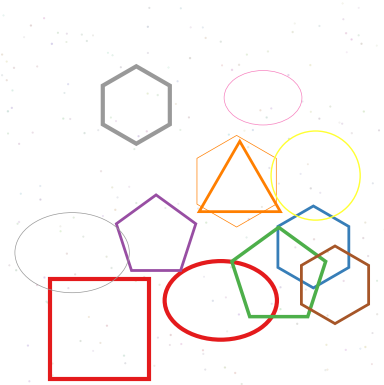[{"shape": "oval", "thickness": 3, "radius": 0.73, "center": [0.573, 0.22]}, {"shape": "square", "thickness": 3, "radius": 0.65, "center": [0.259, 0.146]}, {"shape": "hexagon", "thickness": 2, "radius": 0.53, "center": [0.814, 0.359]}, {"shape": "pentagon", "thickness": 2.5, "radius": 0.64, "center": [0.724, 0.281]}, {"shape": "pentagon", "thickness": 2, "radius": 0.54, "center": [0.405, 0.385]}, {"shape": "hexagon", "thickness": 0.5, "radius": 0.59, "center": [0.615, 0.529]}, {"shape": "triangle", "thickness": 2, "radius": 0.61, "center": [0.623, 0.511]}, {"shape": "circle", "thickness": 1, "radius": 0.58, "center": [0.82, 0.544]}, {"shape": "hexagon", "thickness": 2, "radius": 0.5, "center": [0.87, 0.26]}, {"shape": "oval", "thickness": 0.5, "radius": 0.51, "center": [0.683, 0.746]}, {"shape": "oval", "thickness": 0.5, "radius": 0.74, "center": [0.187, 0.344]}, {"shape": "hexagon", "thickness": 3, "radius": 0.5, "center": [0.354, 0.727]}]